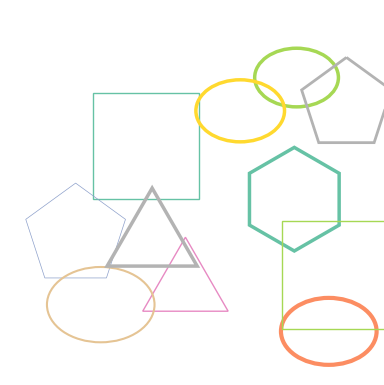[{"shape": "square", "thickness": 1, "radius": 0.69, "center": [0.38, 0.62]}, {"shape": "hexagon", "thickness": 2.5, "radius": 0.67, "center": [0.764, 0.483]}, {"shape": "oval", "thickness": 3, "radius": 0.62, "center": [0.854, 0.139]}, {"shape": "pentagon", "thickness": 0.5, "radius": 0.68, "center": [0.196, 0.388]}, {"shape": "triangle", "thickness": 1, "radius": 0.64, "center": [0.482, 0.256]}, {"shape": "oval", "thickness": 2.5, "radius": 0.54, "center": [0.77, 0.799]}, {"shape": "square", "thickness": 1, "radius": 0.7, "center": [0.872, 0.287]}, {"shape": "oval", "thickness": 2.5, "radius": 0.58, "center": [0.624, 0.712]}, {"shape": "oval", "thickness": 1.5, "radius": 0.7, "center": [0.262, 0.209]}, {"shape": "triangle", "thickness": 2.5, "radius": 0.68, "center": [0.395, 0.376]}, {"shape": "pentagon", "thickness": 2, "radius": 0.61, "center": [0.9, 0.728]}]